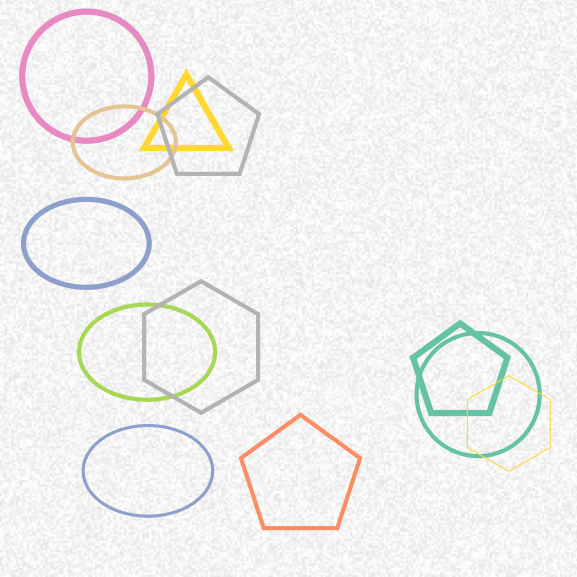[{"shape": "pentagon", "thickness": 3, "radius": 0.43, "center": [0.797, 0.353]}, {"shape": "circle", "thickness": 2, "radius": 0.53, "center": [0.828, 0.316]}, {"shape": "pentagon", "thickness": 2, "radius": 0.54, "center": [0.52, 0.172]}, {"shape": "oval", "thickness": 1.5, "radius": 0.56, "center": [0.256, 0.184]}, {"shape": "oval", "thickness": 2.5, "radius": 0.54, "center": [0.15, 0.578]}, {"shape": "circle", "thickness": 3, "radius": 0.56, "center": [0.15, 0.867]}, {"shape": "oval", "thickness": 2, "radius": 0.59, "center": [0.255, 0.389]}, {"shape": "hexagon", "thickness": 0.5, "radius": 0.41, "center": [0.881, 0.266]}, {"shape": "triangle", "thickness": 3, "radius": 0.42, "center": [0.323, 0.785]}, {"shape": "oval", "thickness": 2, "radius": 0.45, "center": [0.215, 0.753]}, {"shape": "hexagon", "thickness": 2, "radius": 0.57, "center": [0.348, 0.398]}, {"shape": "pentagon", "thickness": 2, "radius": 0.46, "center": [0.361, 0.773]}]